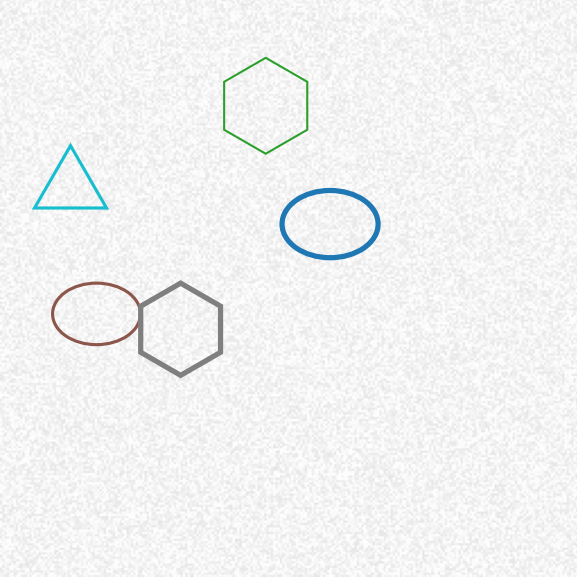[{"shape": "oval", "thickness": 2.5, "radius": 0.42, "center": [0.572, 0.611]}, {"shape": "hexagon", "thickness": 1, "radius": 0.42, "center": [0.46, 0.816]}, {"shape": "oval", "thickness": 1.5, "radius": 0.38, "center": [0.167, 0.456]}, {"shape": "hexagon", "thickness": 2.5, "radius": 0.4, "center": [0.313, 0.429]}, {"shape": "triangle", "thickness": 1.5, "radius": 0.36, "center": [0.122, 0.675]}]